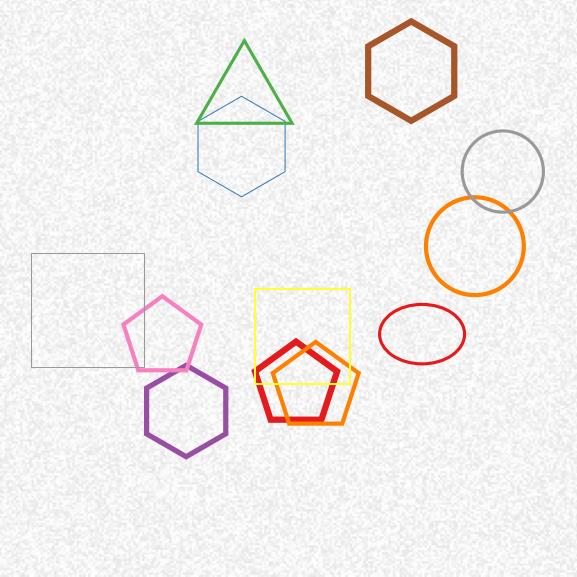[{"shape": "pentagon", "thickness": 3, "radius": 0.37, "center": [0.513, 0.333]}, {"shape": "oval", "thickness": 1.5, "radius": 0.37, "center": [0.731, 0.421]}, {"shape": "hexagon", "thickness": 0.5, "radius": 0.44, "center": [0.418, 0.745]}, {"shape": "triangle", "thickness": 1.5, "radius": 0.48, "center": [0.423, 0.833]}, {"shape": "hexagon", "thickness": 2.5, "radius": 0.4, "center": [0.322, 0.287]}, {"shape": "circle", "thickness": 2, "radius": 0.42, "center": [0.822, 0.573]}, {"shape": "pentagon", "thickness": 2, "radius": 0.39, "center": [0.547, 0.329]}, {"shape": "square", "thickness": 1, "radius": 0.41, "center": [0.524, 0.416]}, {"shape": "hexagon", "thickness": 3, "radius": 0.43, "center": [0.712, 0.876]}, {"shape": "pentagon", "thickness": 2, "radius": 0.35, "center": [0.281, 0.415]}, {"shape": "circle", "thickness": 1.5, "radius": 0.35, "center": [0.871, 0.702]}, {"shape": "square", "thickness": 0.5, "radius": 0.49, "center": [0.152, 0.462]}]